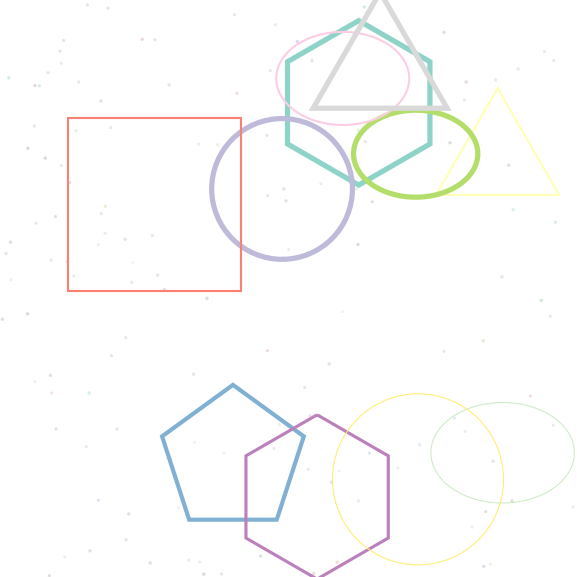[{"shape": "hexagon", "thickness": 2.5, "radius": 0.71, "center": [0.621, 0.821]}, {"shape": "triangle", "thickness": 1, "radius": 0.61, "center": [0.862, 0.723]}, {"shape": "circle", "thickness": 2.5, "radius": 0.61, "center": [0.488, 0.672]}, {"shape": "square", "thickness": 1, "radius": 0.75, "center": [0.268, 0.645]}, {"shape": "pentagon", "thickness": 2, "radius": 0.65, "center": [0.403, 0.204]}, {"shape": "oval", "thickness": 2.5, "radius": 0.54, "center": [0.72, 0.733]}, {"shape": "oval", "thickness": 1, "radius": 0.58, "center": [0.593, 0.863]}, {"shape": "triangle", "thickness": 2.5, "radius": 0.67, "center": [0.658, 0.879]}, {"shape": "hexagon", "thickness": 1.5, "radius": 0.71, "center": [0.549, 0.139]}, {"shape": "oval", "thickness": 0.5, "radius": 0.62, "center": [0.87, 0.215]}, {"shape": "circle", "thickness": 0.5, "radius": 0.74, "center": [0.724, 0.169]}]